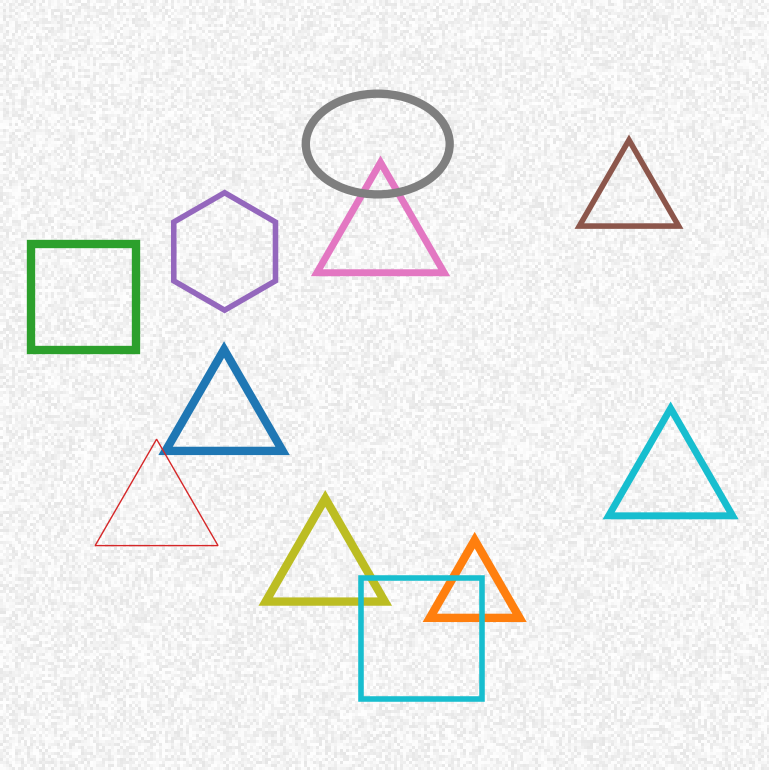[{"shape": "triangle", "thickness": 3, "radius": 0.44, "center": [0.291, 0.458]}, {"shape": "triangle", "thickness": 3, "radius": 0.34, "center": [0.616, 0.231]}, {"shape": "square", "thickness": 3, "radius": 0.34, "center": [0.108, 0.614]}, {"shape": "triangle", "thickness": 0.5, "radius": 0.46, "center": [0.203, 0.337]}, {"shape": "hexagon", "thickness": 2, "radius": 0.38, "center": [0.292, 0.673]}, {"shape": "triangle", "thickness": 2, "radius": 0.37, "center": [0.817, 0.744]}, {"shape": "triangle", "thickness": 2.5, "radius": 0.48, "center": [0.494, 0.694]}, {"shape": "oval", "thickness": 3, "radius": 0.47, "center": [0.491, 0.813]}, {"shape": "triangle", "thickness": 3, "radius": 0.45, "center": [0.422, 0.263]}, {"shape": "square", "thickness": 2, "radius": 0.39, "center": [0.548, 0.171]}, {"shape": "triangle", "thickness": 2.5, "radius": 0.46, "center": [0.871, 0.377]}]